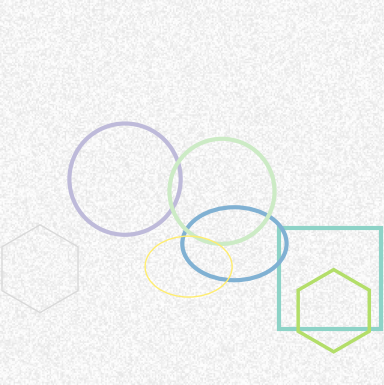[{"shape": "square", "thickness": 3, "radius": 0.66, "center": [0.857, 0.277]}, {"shape": "circle", "thickness": 3, "radius": 0.72, "center": [0.325, 0.535]}, {"shape": "oval", "thickness": 3, "radius": 0.68, "center": [0.609, 0.367]}, {"shape": "hexagon", "thickness": 2.5, "radius": 0.53, "center": [0.867, 0.193]}, {"shape": "hexagon", "thickness": 1, "radius": 0.57, "center": [0.104, 0.302]}, {"shape": "circle", "thickness": 3, "radius": 0.68, "center": [0.577, 0.503]}, {"shape": "oval", "thickness": 1, "radius": 0.57, "center": [0.49, 0.308]}]